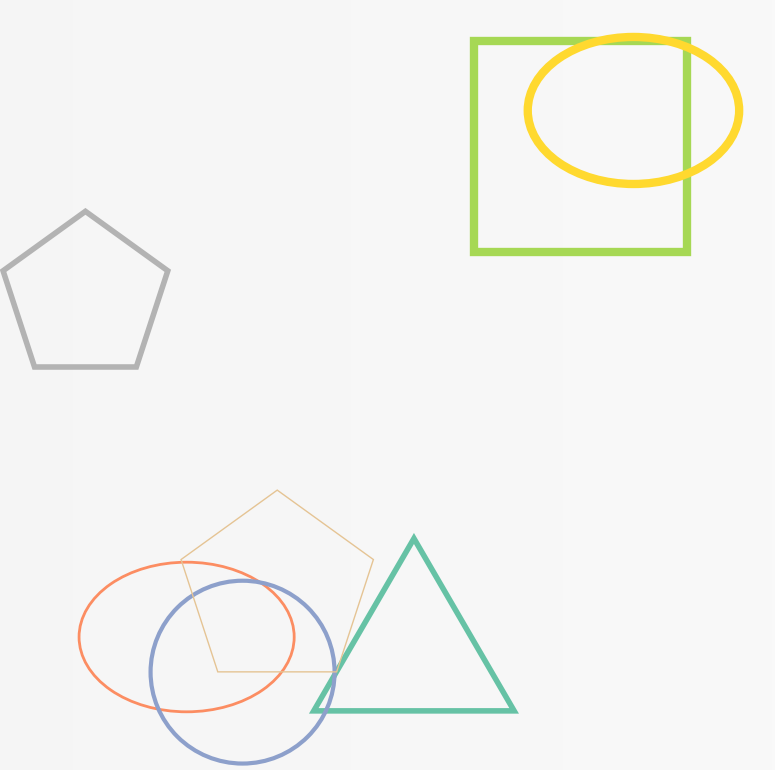[{"shape": "triangle", "thickness": 2, "radius": 0.75, "center": [0.534, 0.151]}, {"shape": "oval", "thickness": 1, "radius": 0.69, "center": [0.241, 0.173]}, {"shape": "circle", "thickness": 1.5, "radius": 0.59, "center": [0.313, 0.127]}, {"shape": "square", "thickness": 3, "radius": 0.68, "center": [0.749, 0.81]}, {"shape": "oval", "thickness": 3, "radius": 0.68, "center": [0.817, 0.857]}, {"shape": "pentagon", "thickness": 0.5, "radius": 0.65, "center": [0.358, 0.233]}, {"shape": "pentagon", "thickness": 2, "radius": 0.56, "center": [0.11, 0.614]}]